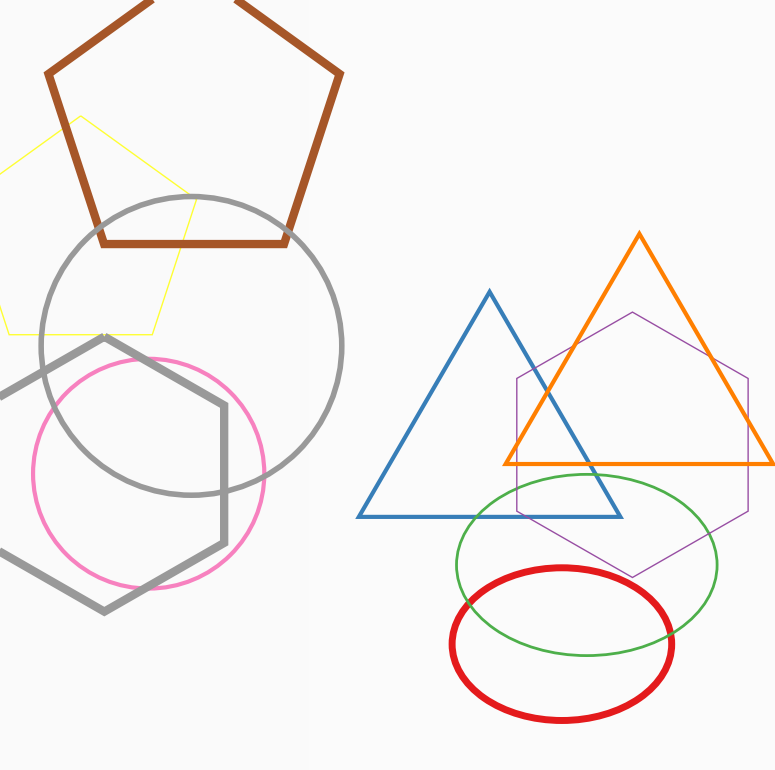[{"shape": "oval", "thickness": 2.5, "radius": 0.71, "center": [0.725, 0.163]}, {"shape": "triangle", "thickness": 1.5, "radius": 0.97, "center": [0.632, 0.426]}, {"shape": "oval", "thickness": 1, "radius": 0.84, "center": [0.757, 0.266]}, {"shape": "hexagon", "thickness": 0.5, "radius": 0.86, "center": [0.816, 0.422]}, {"shape": "triangle", "thickness": 1.5, "radius": 1.0, "center": [0.825, 0.497]}, {"shape": "pentagon", "thickness": 0.5, "radius": 0.79, "center": [0.104, 0.692]}, {"shape": "pentagon", "thickness": 3, "radius": 0.99, "center": [0.25, 0.843]}, {"shape": "circle", "thickness": 1.5, "radius": 0.75, "center": [0.192, 0.385]}, {"shape": "circle", "thickness": 2, "radius": 0.97, "center": [0.247, 0.551]}, {"shape": "hexagon", "thickness": 3, "radius": 0.89, "center": [0.135, 0.384]}]